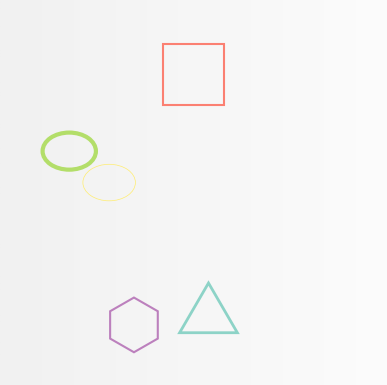[{"shape": "triangle", "thickness": 2, "radius": 0.43, "center": [0.538, 0.179]}, {"shape": "square", "thickness": 1.5, "radius": 0.39, "center": [0.5, 0.807]}, {"shape": "oval", "thickness": 3, "radius": 0.34, "center": [0.179, 0.607]}, {"shape": "hexagon", "thickness": 1.5, "radius": 0.36, "center": [0.346, 0.156]}, {"shape": "oval", "thickness": 0.5, "radius": 0.34, "center": [0.282, 0.526]}]